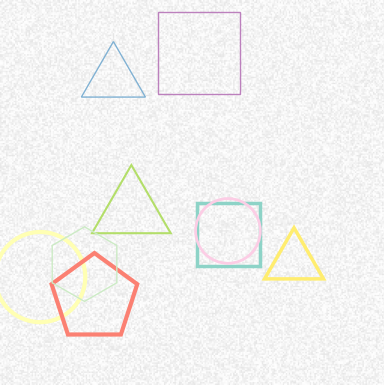[{"shape": "square", "thickness": 2.5, "radius": 0.41, "center": [0.593, 0.391]}, {"shape": "circle", "thickness": 3, "radius": 0.59, "center": [0.104, 0.28]}, {"shape": "pentagon", "thickness": 3, "radius": 0.58, "center": [0.245, 0.226]}, {"shape": "triangle", "thickness": 1, "radius": 0.48, "center": [0.295, 0.796]}, {"shape": "triangle", "thickness": 1.5, "radius": 0.59, "center": [0.341, 0.453]}, {"shape": "circle", "thickness": 2, "radius": 0.42, "center": [0.592, 0.4]}, {"shape": "square", "thickness": 1, "radius": 0.53, "center": [0.516, 0.862]}, {"shape": "hexagon", "thickness": 1, "radius": 0.48, "center": [0.22, 0.314]}, {"shape": "triangle", "thickness": 2.5, "radius": 0.44, "center": [0.764, 0.32]}]